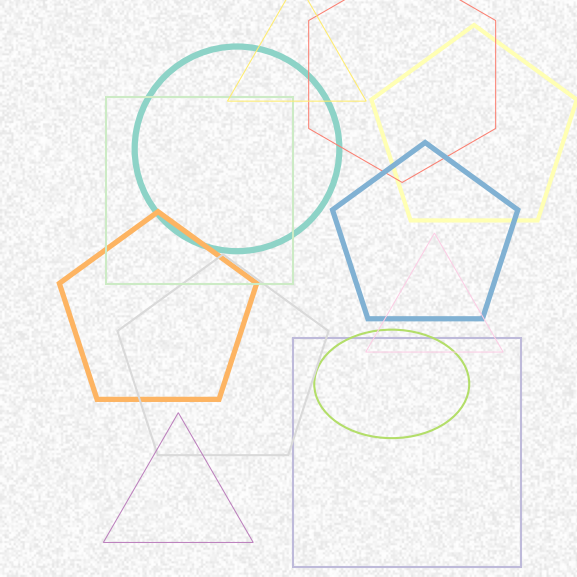[{"shape": "circle", "thickness": 3, "radius": 0.89, "center": [0.41, 0.741]}, {"shape": "pentagon", "thickness": 2, "radius": 0.94, "center": [0.821, 0.769]}, {"shape": "square", "thickness": 1, "radius": 0.99, "center": [0.704, 0.216]}, {"shape": "hexagon", "thickness": 0.5, "radius": 0.93, "center": [0.696, 0.87]}, {"shape": "pentagon", "thickness": 2.5, "radius": 0.84, "center": [0.736, 0.584]}, {"shape": "pentagon", "thickness": 2.5, "radius": 0.9, "center": [0.274, 0.453]}, {"shape": "oval", "thickness": 1, "radius": 0.67, "center": [0.678, 0.334]}, {"shape": "triangle", "thickness": 0.5, "radius": 0.69, "center": [0.752, 0.458]}, {"shape": "pentagon", "thickness": 1, "radius": 0.96, "center": [0.386, 0.366]}, {"shape": "triangle", "thickness": 0.5, "radius": 0.75, "center": [0.309, 0.135]}, {"shape": "square", "thickness": 1, "radius": 0.81, "center": [0.346, 0.669]}, {"shape": "triangle", "thickness": 0.5, "radius": 0.69, "center": [0.514, 0.893]}]